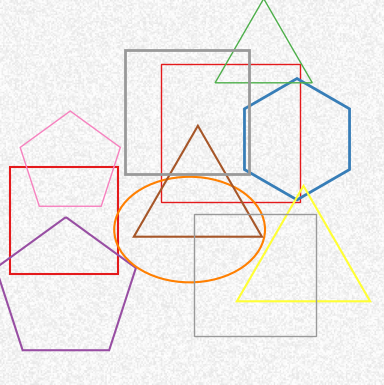[{"shape": "square", "thickness": 1, "radius": 0.9, "center": [0.598, 0.654]}, {"shape": "square", "thickness": 1.5, "radius": 0.7, "center": [0.166, 0.427]}, {"shape": "hexagon", "thickness": 2, "radius": 0.79, "center": [0.771, 0.638]}, {"shape": "triangle", "thickness": 1, "radius": 0.73, "center": [0.685, 0.858]}, {"shape": "pentagon", "thickness": 1.5, "radius": 0.96, "center": [0.171, 0.245]}, {"shape": "oval", "thickness": 1.5, "radius": 0.98, "center": [0.492, 0.404]}, {"shape": "triangle", "thickness": 1.5, "radius": 1.0, "center": [0.788, 0.317]}, {"shape": "triangle", "thickness": 1.5, "radius": 0.96, "center": [0.514, 0.481]}, {"shape": "pentagon", "thickness": 1, "radius": 0.68, "center": [0.182, 0.575]}, {"shape": "square", "thickness": 1, "radius": 0.79, "center": [0.662, 0.286]}, {"shape": "square", "thickness": 2, "radius": 0.8, "center": [0.485, 0.71]}]